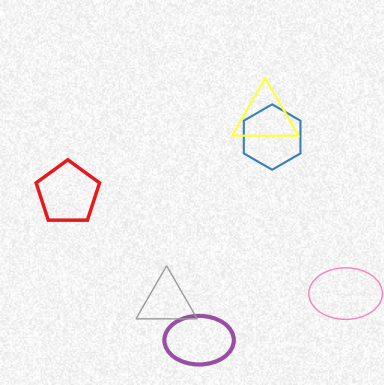[{"shape": "pentagon", "thickness": 2.5, "radius": 0.43, "center": [0.176, 0.498]}, {"shape": "hexagon", "thickness": 1.5, "radius": 0.42, "center": [0.707, 0.644]}, {"shape": "oval", "thickness": 3, "radius": 0.45, "center": [0.517, 0.116]}, {"shape": "triangle", "thickness": 1.5, "radius": 0.5, "center": [0.689, 0.697]}, {"shape": "oval", "thickness": 1, "radius": 0.48, "center": [0.898, 0.237]}, {"shape": "triangle", "thickness": 1, "radius": 0.46, "center": [0.433, 0.218]}]